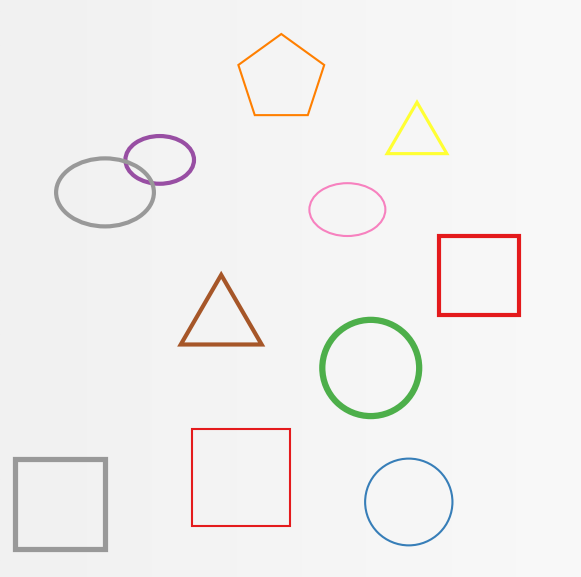[{"shape": "square", "thickness": 1, "radius": 0.42, "center": [0.415, 0.172]}, {"shape": "square", "thickness": 2, "radius": 0.34, "center": [0.824, 0.522]}, {"shape": "circle", "thickness": 1, "radius": 0.38, "center": [0.703, 0.13]}, {"shape": "circle", "thickness": 3, "radius": 0.42, "center": [0.638, 0.362]}, {"shape": "oval", "thickness": 2, "radius": 0.3, "center": [0.275, 0.722]}, {"shape": "pentagon", "thickness": 1, "radius": 0.39, "center": [0.484, 0.863]}, {"shape": "triangle", "thickness": 1.5, "radius": 0.3, "center": [0.717, 0.763]}, {"shape": "triangle", "thickness": 2, "radius": 0.4, "center": [0.381, 0.443]}, {"shape": "oval", "thickness": 1, "radius": 0.33, "center": [0.598, 0.636]}, {"shape": "oval", "thickness": 2, "radius": 0.42, "center": [0.181, 0.666]}, {"shape": "square", "thickness": 2.5, "radius": 0.39, "center": [0.104, 0.127]}]